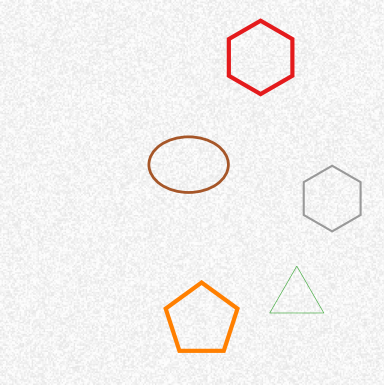[{"shape": "hexagon", "thickness": 3, "radius": 0.48, "center": [0.677, 0.851]}, {"shape": "triangle", "thickness": 0.5, "radius": 0.41, "center": [0.771, 0.228]}, {"shape": "pentagon", "thickness": 3, "radius": 0.49, "center": [0.524, 0.168]}, {"shape": "oval", "thickness": 2, "radius": 0.52, "center": [0.49, 0.572]}, {"shape": "hexagon", "thickness": 1.5, "radius": 0.43, "center": [0.863, 0.484]}]